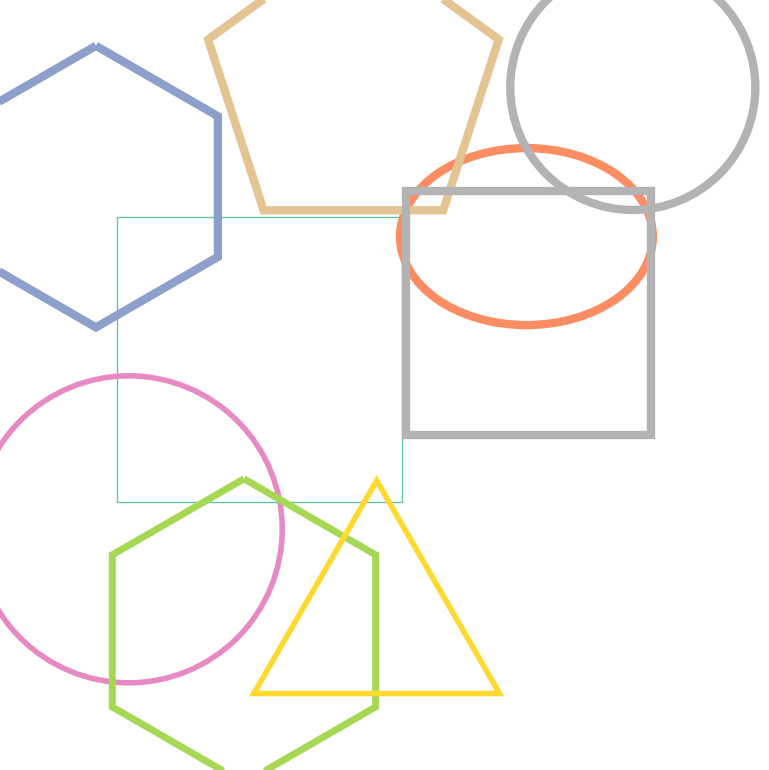[{"shape": "square", "thickness": 0.5, "radius": 0.92, "center": [0.337, 0.533]}, {"shape": "oval", "thickness": 3, "radius": 0.82, "center": [0.684, 0.693]}, {"shape": "hexagon", "thickness": 3, "radius": 0.91, "center": [0.125, 0.758]}, {"shape": "circle", "thickness": 2, "radius": 1.0, "center": [0.167, 0.313]}, {"shape": "hexagon", "thickness": 2.5, "radius": 0.99, "center": [0.317, 0.181]}, {"shape": "triangle", "thickness": 2, "radius": 0.92, "center": [0.489, 0.191]}, {"shape": "pentagon", "thickness": 3, "radius": 0.99, "center": [0.459, 0.887]}, {"shape": "circle", "thickness": 3, "radius": 0.8, "center": [0.822, 0.886]}, {"shape": "square", "thickness": 3, "radius": 0.79, "center": [0.686, 0.594]}]